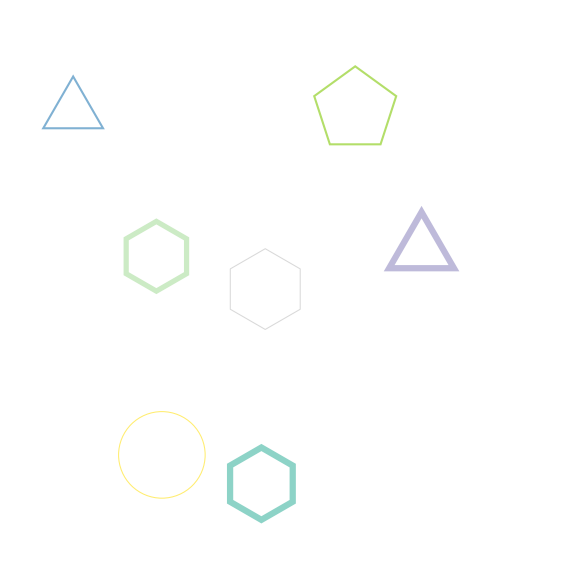[{"shape": "hexagon", "thickness": 3, "radius": 0.31, "center": [0.453, 0.162]}, {"shape": "triangle", "thickness": 3, "radius": 0.32, "center": [0.73, 0.567]}, {"shape": "triangle", "thickness": 1, "radius": 0.3, "center": [0.127, 0.807]}, {"shape": "pentagon", "thickness": 1, "radius": 0.37, "center": [0.615, 0.81]}, {"shape": "hexagon", "thickness": 0.5, "radius": 0.35, "center": [0.459, 0.499]}, {"shape": "hexagon", "thickness": 2.5, "radius": 0.3, "center": [0.271, 0.555]}, {"shape": "circle", "thickness": 0.5, "radius": 0.37, "center": [0.28, 0.211]}]